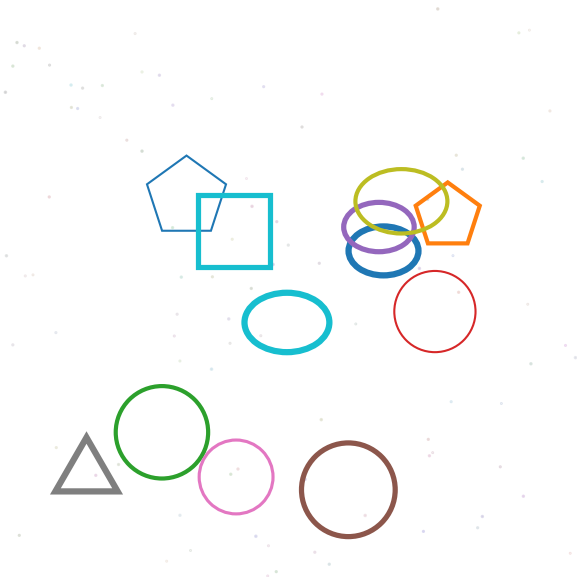[{"shape": "pentagon", "thickness": 1, "radius": 0.36, "center": [0.323, 0.658]}, {"shape": "oval", "thickness": 3, "radius": 0.3, "center": [0.664, 0.565]}, {"shape": "pentagon", "thickness": 2, "radius": 0.29, "center": [0.775, 0.625]}, {"shape": "circle", "thickness": 2, "radius": 0.4, "center": [0.28, 0.251]}, {"shape": "circle", "thickness": 1, "radius": 0.35, "center": [0.753, 0.46]}, {"shape": "oval", "thickness": 2.5, "radius": 0.31, "center": [0.656, 0.606]}, {"shape": "circle", "thickness": 2.5, "radius": 0.41, "center": [0.603, 0.151]}, {"shape": "circle", "thickness": 1.5, "radius": 0.32, "center": [0.409, 0.173]}, {"shape": "triangle", "thickness": 3, "radius": 0.31, "center": [0.15, 0.179]}, {"shape": "oval", "thickness": 2, "radius": 0.4, "center": [0.695, 0.651]}, {"shape": "oval", "thickness": 3, "radius": 0.37, "center": [0.497, 0.441]}, {"shape": "square", "thickness": 2.5, "radius": 0.31, "center": [0.404, 0.599]}]